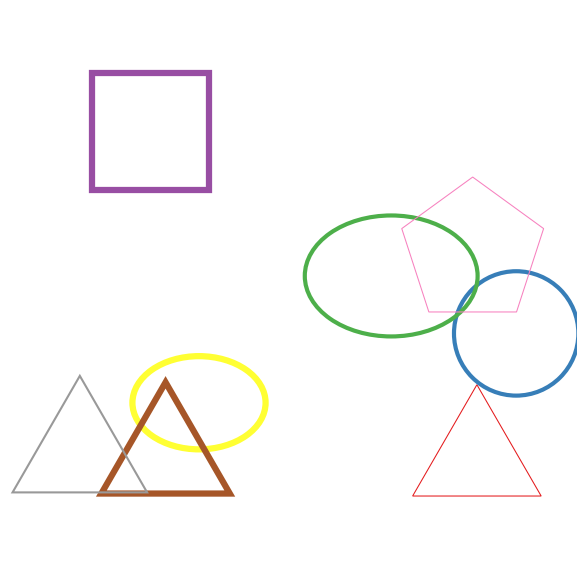[{"shape": "triangle", "thickness": 0.5, "radius": 0.64, "center": [0.826, 0.204]}, {"shape": "circle", "thickness": 2, "radius": 0.54, "center": [0.894, 0.422]}, {"shape": "oval", "thickness": 2, "radius": 0.75, "center": [0.677, 0.521]}, {"shape": "square", "thickness": 3, "radius": 0.51, "center": [0.261, 0.771]}, {"shape": "oval", "thickness": 3, "radius": 0.58, "center": [0.345, 0.302]}, {"shape": "triangle", "thickness": 3, "radius": 0.64, "center": [0.287, 0.209]}, {"shape": "pentagon", "thickness": 0.5, "radius": 0.65, "center": [0.819, 0.563]}, {"shape": "triangle", "thickness": 1, "radius": 0.67, "center": [0.138, 0.214]}]